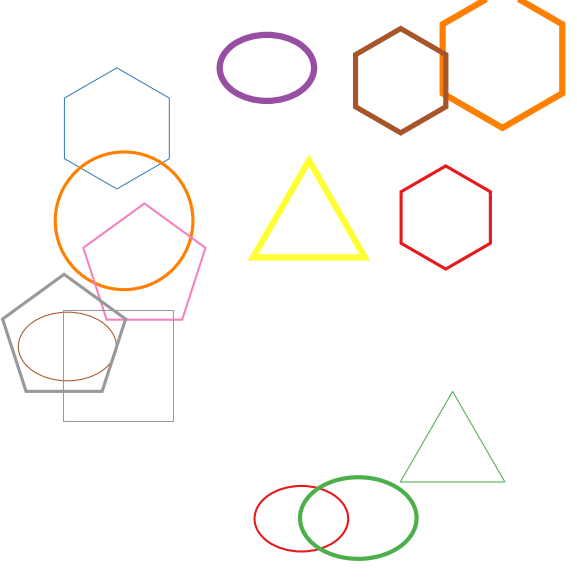[{"shape": "oval", "thickness": 1, "radius": 0.41, "center": [0.522, 0.101]}, {"shape": "hexagon", "thickness": 1.5, "radius": 0.45, "center": [0.772, 0.622]}, {"shape": "hexagon", "thickness": 0.5, "radius": 0.52, "center": [0.202, 0.777]}, {"shape": "triangle", "thickness": 0.5, "radius": 0.52, "center": [0.784, 0.217]}, {"shape": "oval", "thickness": 2, "radius": 0.5, "center": [0.62, 0.102]}, {"shape": "oval", "thickness": 3, "radius": 0.41, "center": [0.462, 0.882]}, {"shape": "hexagon", "thickness": 3, "radius": 0.6, "center": [0.87, 0.897]}, {"shape": "circle", "thickness": 1.5, "radius": 0.6, "center": [0.215, 0.617]}, {"shape": "triangle", "thickness": 3, "radius": 0.56, "center": [0.535, 0.609]}, {"shape": "oval", "thickness": 0.5, "radius": 0.42, "center": [0.117, 0.399]}, {"shape": "hexagon", "thickness": 2.5, "radius": 0.45, "center": [0.694, 0.859]}, {"shape": "pentagon", "thickness": 1, "radius": 0.56, "center": [0.25, 0.536]}, {"shape": "square", "thickness": 0.5, "radius": 0.48, "center": [0.204, 0.366]}, {"shape": "pentagon", "thickness": 1.5, "radius": 0.56, "center": [0.111, 0.412]}]